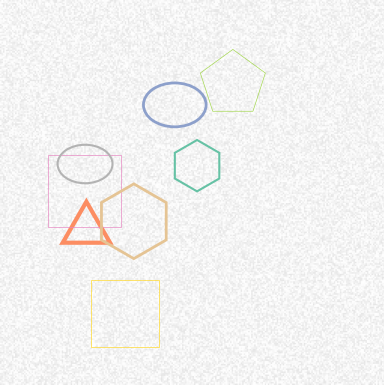[{"shape": "hexagon", "thickness": 1.5, "radius": 0.33, "center": [0.512, 0.57]}, {"shape": "triangle", "thickness": 3, "radius": 0.36, "center": [0.224, 0.405]}, {"shape": "oval", "thickness": 2, "radius": 0.41, "center": [0.454, 0.728]}, {"shape": "square", "thickness": 0.5, "radius": 0.47, "center": [0.219, 0.504]}, {"shape": "pentagon", "thickness": 0.5, "radius": 0.44, "center": [0.605, 0.783]}, {"shape": "square", "thickness": 0.5, "radius": 0.44, "center": [0.324, 0.185]}, {"shape": "hexagon", "thickness": 2, "radius": 0.49, "center": [0.348, 0.425]}, {"shape": "oval", "thickness": 1.5, "radius": 0.36, "center": [0.221, 0.574]}]